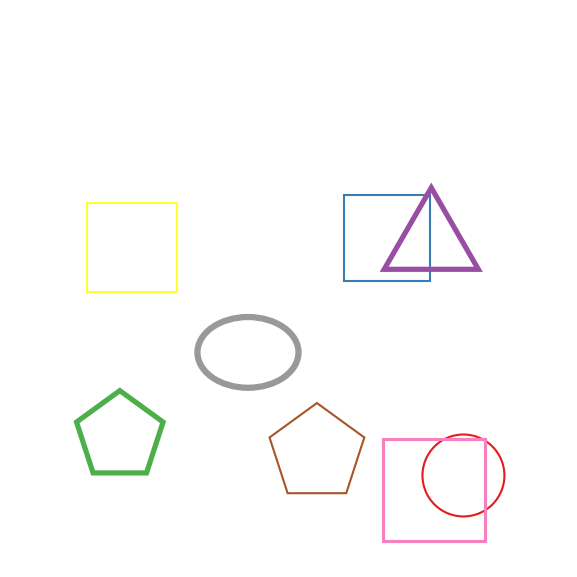[{"shape": "circle", "thickness": 1, "radius": 0.35, "center": [0.803, 0.176]}, {"shape": "square", "thickness": 1, "radius": 0.37, "center": [0.67, 0.587]}, {"shape": "pentagon", "thickness": 2.5, "radius": 0.39, "center": [0.207, 0.244]}, {"shape": "triangle", "thickness": 2.5, "radius": 0.47, "center": [0.747, 0.58]}, {"shape": "square", "thickness": 1, "radius": 0.39, "center": [0.228, 0.57]}, {"shape": "pentagon", "thickness": 1, "radius": 0.43, "center": [0.549, 0.215]}, {"shape": "square", "thickness": 1.5, "radius": 0.44, "center": [0.752, 0.151]}, {"shape": "oval", "thickness": 3, "radius": 0.44, "center": [0.429, 0.389]}]